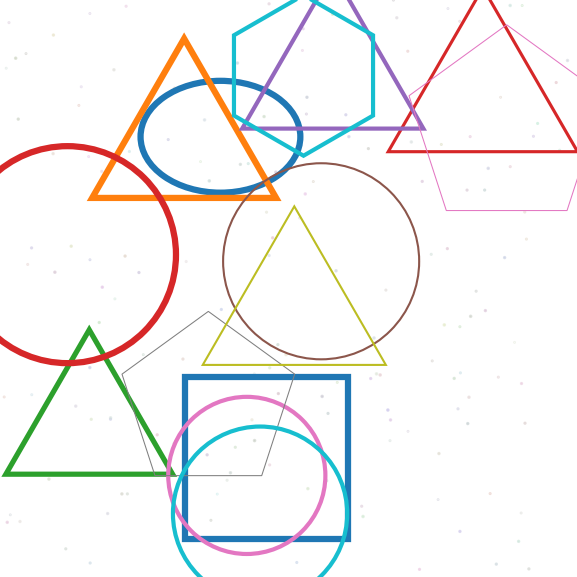[{"shape": "square", "thickness": 3, "radius": 0.7, "center": [0.461, 0.205]}, {"shape": "oval", "thickness": 3, "radius": 0.69, "center": [0.382, 0.762]}, {"shape": "triangle", "thickness": 3, "radius": 0.92, "center": [0.319, 0.748]}, {"shape": "triangle", "thickness": 2.5, "radius": 0.83, "center": [0.155, 0.261]}, {"shape": "circle", "thickness": 3, "radius": 0.94, "center": [0.117, 0.558]}, {"shape": "triangle", "thickness": 1.5, "radius": 0.95, "center": [0.836, 0.831]}, {"shape": "triangle", "thickness": 2, "radius": 0.91, "center": [0.576, 0.867]}, {"shape": "circle", "thickness": 1, "radius": 0.85, "center": [0.556, 0.547]}, {"shape": "pentagon", "thickness": 0.5, "radius": 0.89, "center": [0.877, 0.778]}, {"shape": "circle", "thickness": 2, "radius": 0.68, "center": [0.427, 0.176]}, {"shape": "pentagon", "thickness": 0.5, "radius": 0.79, "center": [0.361, 0.303]}, {"shape": "triangle", "thickness": 1, "radius": 0.92, "center": [0.51, 0.459]}, {"shape": "hexagon", "thickness": 2, "radius": 0.7, "center": [0.526, 0.869]}, {"shape": "circle", "thickness": 2, "radius": 0.75, "center": [0.45, 0.11]}]